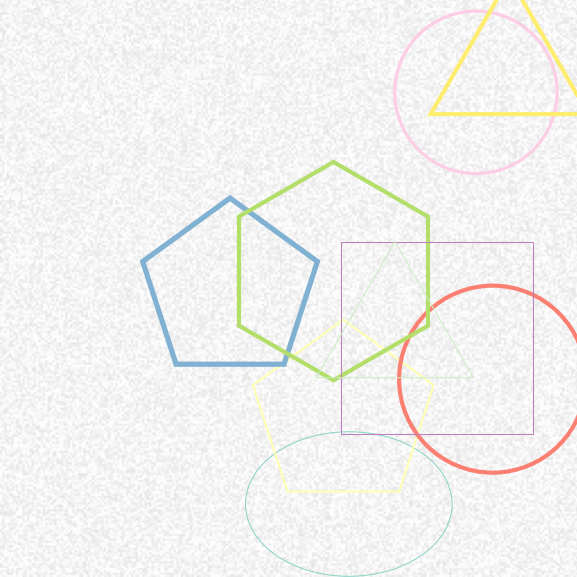[{"shape": "oval", "thickness": 0.5, "radius": 0.89, "center": [0.604, 0.126]}, {"shape": "pentagon", "thickness": 1, "radius": 0.82, "center": [0.594, 0.281]}, {"shape": "circle", "thickness": 2, "radius": 0.81, "center": [0.853, 0.343]}, {"shape": "pentagon", "thickness": 2.5, "radius": 0.8, "center": [0.398, 0.497]}, {"shape": "hexagon", "thickness": 2, "radius": 0.94, "center": [0.577, 0.53]}, {"shape": "circle", "thickness": 1.5, "radius": 0.7, "center": [0.824, 0.839]}, {"shape": "square", "thickness": 0.5, "radius": 0.83, "center": [0.757, 0.414]}, {"shape": "triangle", "thickness": 0.5, "radius": 0.79, "center": [0.684, 0.424]}, {"shape": "triangle", "thickness": 2, "radius": 0.79, "center": [0.882, 0.88]}]